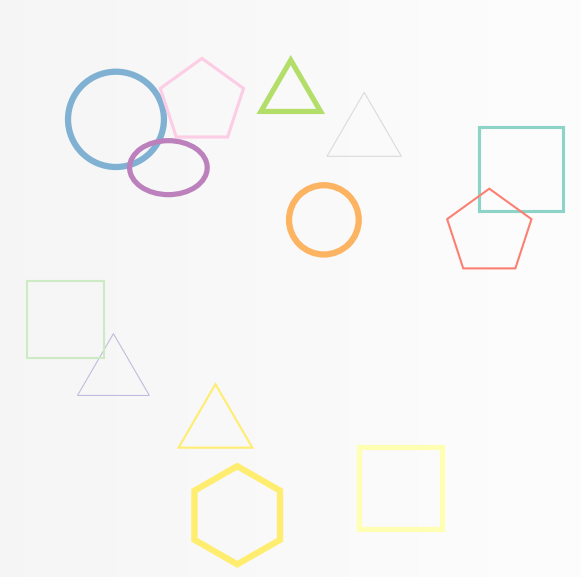[{"shape": "square", "thickness": 1.5, "radius": 0.36, "center": [0.897, 0.707]}, {"shape": "square", "thickness": 2.5, "radius": 0.36, "center": [0.688, 0.154]}, {"shape": "triangle", "thickness": 0.5, "radius": 0.36, "center": [0.195, 0.35]}, {"shape": "pentagon", "thickness": 1, "radius": 0.38, "center": [0.842, 0.596]}, {"shape": "circle", "thickness": 3, "radius": 0.41, "center": [0.2, 0.792]}, {"shape": "circle", "thickness": 3, "radius": 0.3, "center": [0.557, 0.618]}, {"shape": "triangle", "thickness": 2.5, "radius": 0.3, "center": [0.5, 0.836]}, {"shape": "pentagon", "thickness": 1.5, "radius": 0.38, "center": [0.347, 0.823]}, {"shape": "triangle", "thickness": 0.5, "radius": 0.37, "center": [0.627, 0.765]}, {"shape": "oval", "thickness": 2.5, "radius": 0.33, "center": [0.29, 0.709]}, {"shape": "square", "thickness": 1, "radius": 0.33, "center": [0.113, 0.446]}, {"shape": "hexagon", "thickness": 3, "radius": 0.43, "center": [0.408, 0.107]}, {"shape": "triangle", "thickness": 1, "radius": 0.37, "center": [0.371, 0.261]}]